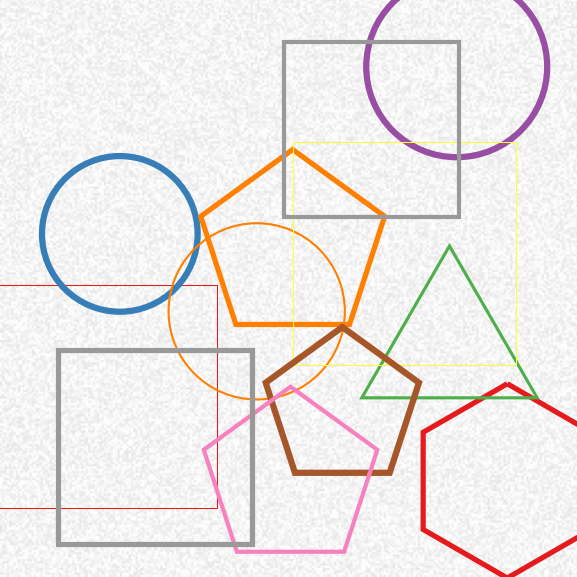[{"shape": "hexagon", "thickness": 2.5, "radius": 0.84, "center": [0.878, 0.166]}, {"shape": "square", "thickness": 0.5, "radius": 0.96, "center": [0.183, 0.312]}, {"shape": "circle", "thickness": 3, "radius": 0.67, "center": [0.207, 0.594]}, {"shape": "triangle", "thickness": 1.5, "radius": 0.88, "center": [0.778, 0.398]}, {"shape": "circle", "thickness": 3, "radius": 0.78, "center": [0.791, 0.884]}, {"shape": "pentagon", "thickness": 2.5, "radius": 0.84, "center": [0.507, 0.573]}, {"shape": "circle", "thickness": 1, "radius": 0.76, "center": [0.445, 0.46]}, {"shape": "square", "thickness": 0.5, "radius": 0.97, "center": [0.701, 0.56]}, {"shape": "pentagon", "thickness": 3, "radius": 0.7, "center": [0.593, 0.293]}, {"shape": "pentagon", "thickness": 2, "radius": 0.79, "center": [0.503, 0.171]}, {"shape": "square", "thickness": 2.5, "radius": 0.84, "center": [0.268, 0.225]}, {"shape": "square", "thickness": 2, "radius": 0.76, "center": [0.643, 0.775]}]